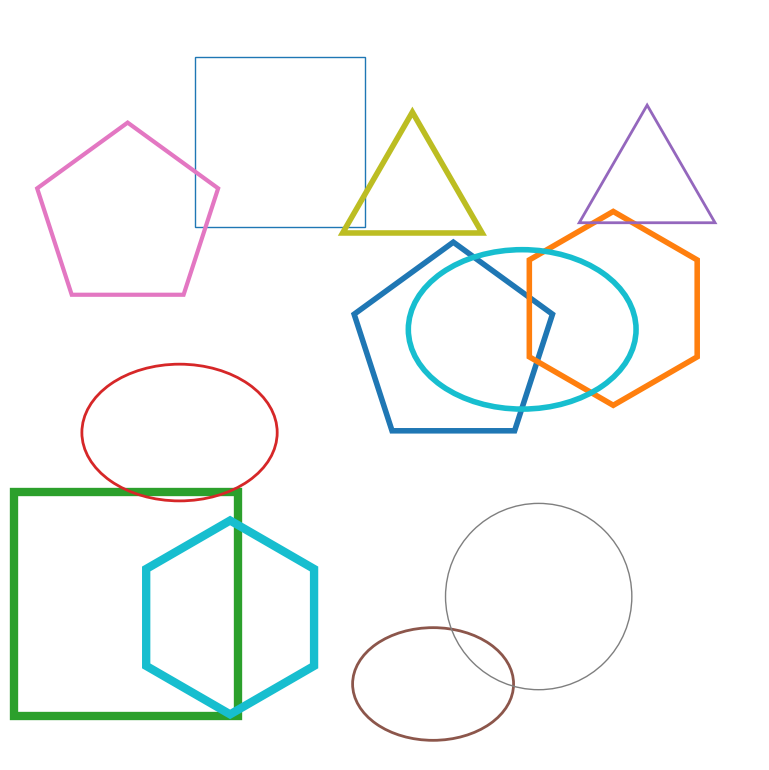[{"shape": "square", "thickness": 0.5, "radius": 0.55, "center": [0.364, 0.815]}, {"shape": "pentagon", "thickness": 2, "radius": 0.68, "center": [0.589, 0.55]}, {"shape": "hexagon", "thickness": 2, "radius": 0.63, "center": [0.796, 0.599]}, {"shape": "square", "thickness": 3, "radius": 0.73, "center": [0.163, 0.216]}, {"shape": "oval", "thickness": 1, "radius": 0.63, "center": [0.233, 0.438]}, {"shape": "triangle", "thickness": 1, "radius": 0.51, "center": [0.84, 0.762]}, {"shape": "oval", "thickness": 1, "radius": 0.52, "center": [0.562, 0.112]}, {"shape": "pentagon", "thickness": 1.5, "radius": 0.62, "center": [0.166, 0.717]}, {"shape": "circle", "thickness": 0.5, "radius": 0.6, "center": [0.7, 0.225]}, {"shape": "triangle", "thickness": 2, "radius": 0.52, "center": [0.536, 0.75]}, {"shape": "hexagon", "thickness": 3, "radius": 0.63, "center": [0.299, 0.198]}, {"shape": "oval", "thickness": 2, "radius": 0.74, "center": [0.678, 0.572]}]